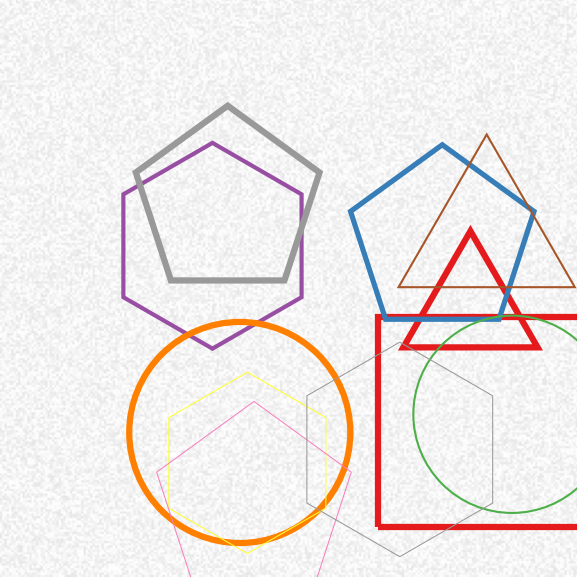[{"shape": "square", "thickness": 3, "radius": 0.91, "center": [0.836, 0.268]}, {"shape": "triangle", "thickness": 3, "radius": 0.67, "center": [0.815, 0.465]}, {"shape": "pentagon", "thickness": 2.5, "radius": 0.84, "center": [0.766, 0.581]}, {"shape": "circle", "thickness": 1, "radius": 0.85, "center": [0.887, 0.282]}, {"shape": "hexagon", "thickness": 2, "radius": 0.89, "center": [0.368, 0.574]}, {"shape": "circle", "thickness": 3, "radius": 0.96, "center": [0.415, 0.25]}, {"shape": "hexagon", "thickness": 0.5, "radius": 0.78, "center": [0.428, 0.198]}, {"shape": "triangle", "thickness": 1, "radius": 0.88, "center": [0.843, 0.59]}, {"shape": "pentagon", "thickness": 0.5, "radius": 0.89, "center": [0.44, 0.127]}, {"shape": "hexagon", "thickness": 0.5, "radius": 0.93, "center": [0.692, 0.221]}, {"shape": "pentagon", "thickness": 3, "radius": 0.84, "center": [0.394, 0.649]}]